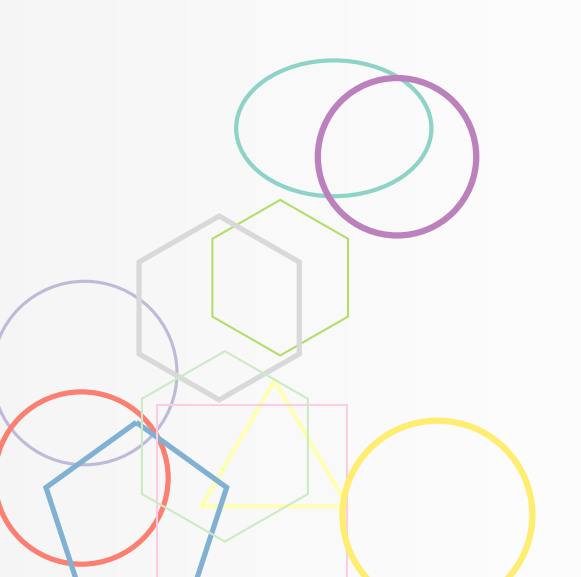[{"shape": "oval", "thickness": 2, "radius": 0.84, "center": [0.574, 0.777]}, {"shape": "triangle", "thickness": 2, "radius": 0.73, "center": [0.472, 0.195]}, {"shape": "circle", "thickness": 1.5, "radius": 0.79, "center": [0.146, 0.353]}, {"shape": "circle", "thickness": 2.5, "radius": 0.75, "center": [0.14, 0.171]}, {"shape": "pentagon", "thickness": 2.5, "radius": 0.82, "center": [0.235, 0.104]}, {"shape": "hexagon", "thickness": 1, "radius": 0.67, "center": [0.482, 0.518]}, {"shape": "square", "thickness": 1, "radius": 0.82, "center": [0.434, 0.134]}, {"shape": "hexagon", "thickness": 2.5, "radius": 0.8, "center": [0.377, 0.466]}, {"shape": "circle", "thickness": 3, "radius": 0.68, "center": [0.683, 0.728]}, {"shape": "hexagon", "thickness": 1, "radius": 0.82, "center": [0.387, 0.226]}, {"shape": "circle", "thickness": 3, "radius": 0.82, "center": [0.753, 0.107]}]